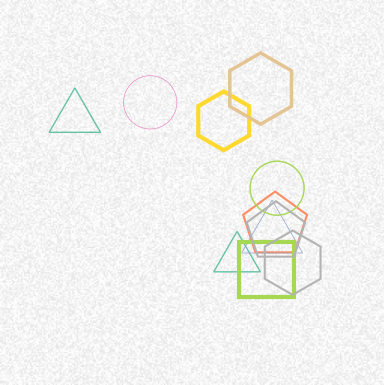[{"shape": "triangle", "thickness": 1, "radius": 0.35, "center": [0.616, 0.329]}, {"shape": "triangle", "thickness": 1, "radius": 0.38, "center": [0.194, 0.695]}, {"shape": "pentagon", "thickness": 1.5, "radius": 0.44, "center": [0.715, 0.415]}, {"shape": "triangle", "thickness": 0.5, "radius": 0.46, "center": [0.707, 0.389]}, {"shape": "circle", "thickness": 0.5, "radius": 0.35, "center": [0.39, 0.734]}, {"shape": "square", "thickness": 3, "radius": 0.36, "center": [0.692, 0.301]}, {"shape": "circle", "thickness": 1, "radius": 0.35, "center": [0.72, 0.511]}, {"shape": "hexagon", "thickness": 3, "radius": 0.38, "center": [0.581, 0.686]}, {"shape": "hexagon", "thickness": 2.5, "radius": 0.46, "center": [0.677, 0.77]}, {"shape": "pentagon", "thickness": 1.5, "radius": 0.4, "center": [0.717, 0.398]}, {"shape": "hexagon", "thickness": 1.5, "radius": 0.42, "center": [0.76, 0.318]}]